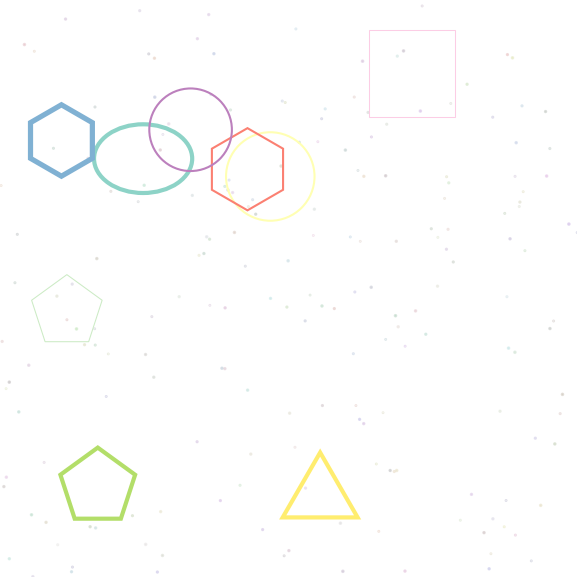[{"shape": "oval", "thickness": 2, "radius": 0.42, "center": [0.248, 0.724]}, {"shape": "circle", "thickness": 1, "radius": 0.38, "center": [0.468, 0.694]}, {"shape": "hexagon", "thickness": 1, "radius": 0.36, "center": [0.429, 0.706]}, {"shape": "hexagon", "thickness": 2.5, "radius": 0.31, "center": [0.106, 0.756]}, {"shape": "pentagon", "thickness": 2, "radius": 0.34, "center": [0.169, 0.156]}, {"shape": "square", "thickness": 0.5, "radius": 0.38, "center": [0.713, 0.872]}, {"shape": "circle", "thickness": 1, "radius": 0.36, "center": [0.33, 0.774]}, {"shape": "pentagon", "thickness": 0.5, "radius": 0.32, "center": [0.116, 0.459]}, {"shape": "triangle", "thickness": 2, "radius": 0.37, "center": [0.554, 0.141]}]